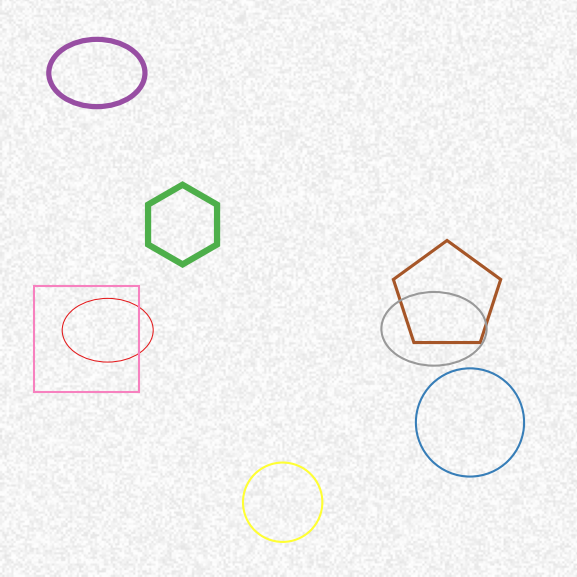[{"shape": "oval", "thickness": 0.5, "radius": 0.39, "center": [0.186, 0.427]}, {"shape": "circle", "thickness": 1, "radius": 0.47, "center": [0.814, 0.268]}, {"shape": "hexagon", "thickness": 3, "radius": 0.34, "center": [0.316, 0.61]}, {"shape": "oval", "thickness": 2.5, "radius": 0.42, "center": [0.168, 0.873]}, {"shape": "circle", "thickness": 1, "radius": 0.34, "center": [0.489, 0.129]}, {"shape": "pentagon", "thickness": 1.5, "radius": 0.49, "center": [0.774, 0.485]}, {"shape": "square", "thickness": 1, "radius": 0.46, "center": [0.15, 0.412]}, {"shape": "oval", "thickness": 1, "radius": 0.46, "center": [0.751, 0.43]}]